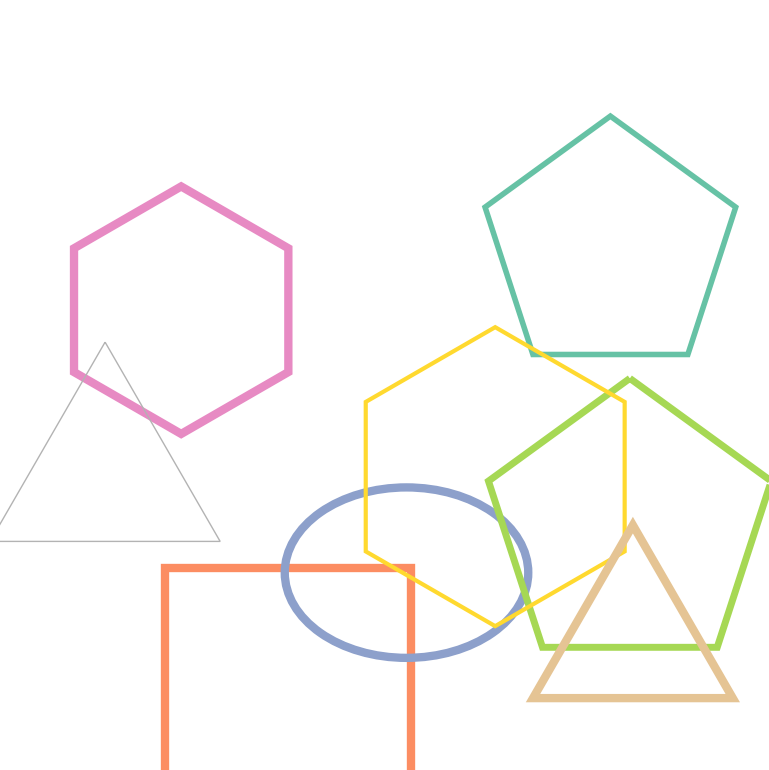[{"shape": "pentagon", "thickness": 2, "radius": 0.86, "center": [0.793, 0.678]}, {"shape": "square", "thickness": 3, "radius": 0.8, "center": [0.374, 0.103]}, {"shape": "oval", "thickness": 3, "radius": 0.79, "center": [0.528, 0.256]}, {"shape": "hexagon", "thickness": 3, "radius": 0.8, "center": [0.235, 0.597]}, {"shape": "pentagon", "thickness": 2.5, "radius": 0.97, "center": [0.818, 0.316]}, {"shape": "hexagon", "thickness": 1.5, "radius": 0.97, "center": [0.643, 0.381]}, {"shape": "triangle", "thickness": 3, "radius": 0.75, "center": [0.822, 0.168]}, {"shape": "triangle", "thickness": 0.5, "radius": 0.86, "center": [0.136, 0.383]}]